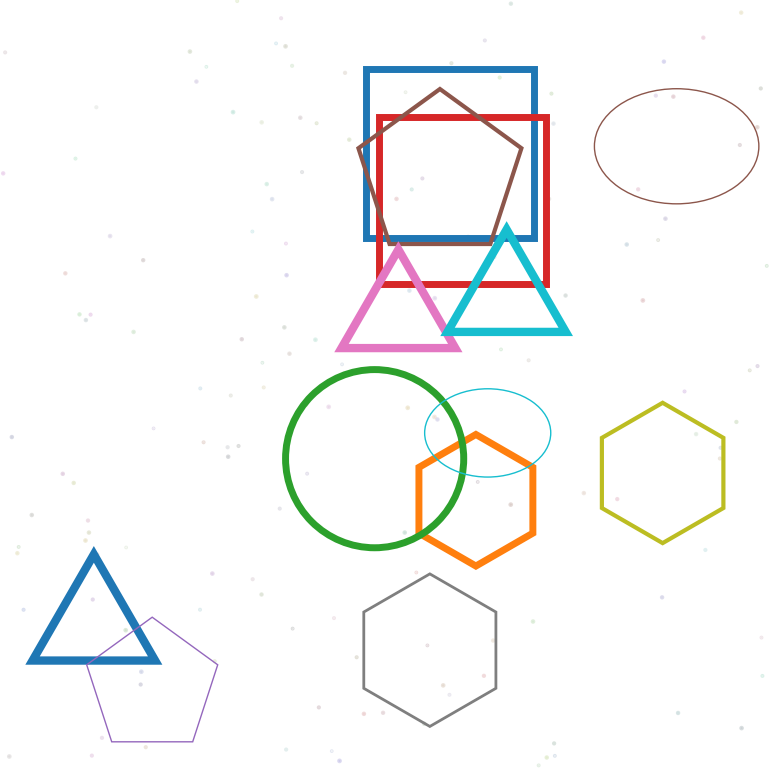[{"shape": "square", "thickness": 2.5, "radius": 0.55, "center": [0.584, 0.8]}, {"shape": "triangle", "thickness": 3, "radius": 0.46, "center": [0.122, 0.188]}, {"shape": "hexagon", "thickness": 2.5, "radius": 0.43, "center": [0.618, 0.35]}, {"shape": "circle", "thickness": 2.5, "radius": 0.58, "center": [0.487, 0.404]}, {"shape": "square", "thickness": 2.5, "radius": 0.54, "center": [0.601, 0.739]}, {"shape": "pentagon", "thickness": 0.5, "radius": 0.45, "center": [0.198, 0.109]}, {"shape": "oval", "thickness": 0.5, "radius": 0.53, "center": [0.879, 0.81]}, {"shape": "pentagon", "thickness": 1.5, "radius": 0.56, "center": [0.571, 0.773]}, {"shape": "triangle", "thickness": 3, "radius": 0.43, "center": [0.517, 0.591]}, {"shape": "hexagon", "thickness": 1, "radius": 0.5, "center": [0.558, 0.156]}, {"shape": "hexagon", "thickness": 1.5, "radius": 0.46, "center": [0.861, 0.386]}, {"shape": "triangle", "thickness": 3, "radius": 0.44, "center": [0.658, 0.613]}, {"shape": "oval", "thickness": 0.5, "radius": 0.41, "center": [0.633, 0.438]}]